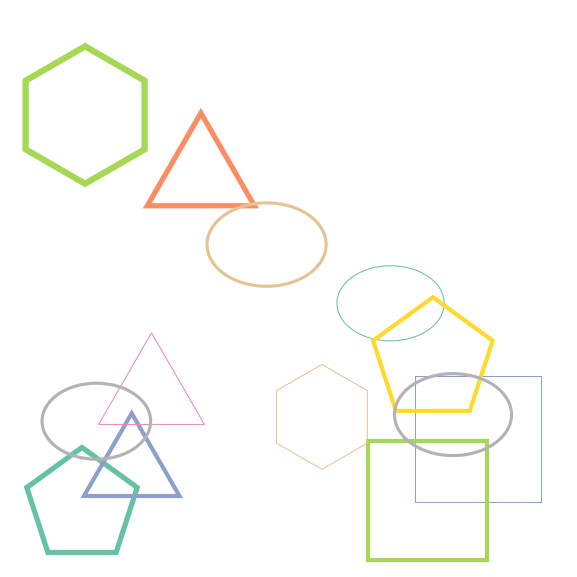[{"shape": "pentagon", "thickness": 2.5, "radius": 0.5, "center": [0.142, 0.124]}, {"shape": "oval", "thickness": 0.5, "radius": 0.46, "center": [0.676, 0.474]}, {"shape": "triangle", "thickness": 2.5, "radius": 0.54, "center": [0.348, 0.696]}, {"shape": "triangle", "thickness": 2, "radius": 0.48, "center": [0.228, 0.188]}, {"shape": "square", "thickness": 0.5, "radius": 0.54, "center": [0.828, 0.239]}, {"shape": "triangle", "thickness": 0.5, "radius": 0.53, "center": [0.262, 0.317]}, {"shape": "square", "thickness": 2, "radius": 0.51, "center": [0.741, 0.133]}, {"shape": "hexagon", "thickness": 3, "radius": 0.59, "center": [0.147, 0.8]}, {"shape": "pentagon", "thickness": 2, "radius": 0.54, "center": [0.75, 0.376]}, {"shape": "oval", "thickness": 1.5, "radius": 0.52, "center": [0.462, 0.576]}, {"shape": "hexagon", "thickness": 0.5, "radius": 0.45, "center": [0.557, 0.277]}, {"shape": "oval", "thickness": 1.5, "radius": 0.51, "center": [0.784, 0.281]}, {"shape": "oval", "thickness": 1.5, "radius": 0.47, "center": [0.167, 0.27]}]